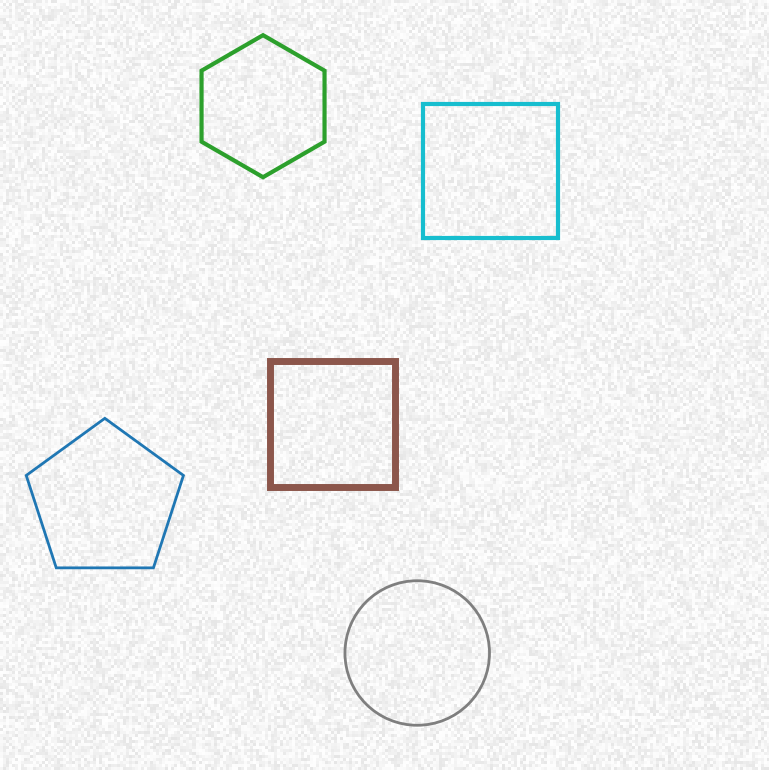[{"shape": "pentagon", "thickness": 1, "radius": 0.54, "center": [0.136, 0.349]}, {"shape": "hexagon", "thickness": 1.5, "radius": 0.46, "center": [0.342, 0.862]}, {"shape": "square", "thickness": 2.5, "radius": 0.41, "center": [0.432, 0.449]}, {"shape": "circle", "thickness": 1, "radius": 0.47, "center": [0.542, 0.152]}, {"shape": "square", "thickness": 1.5, "radius": 0.44, "center": [0.637, 0.778]}]